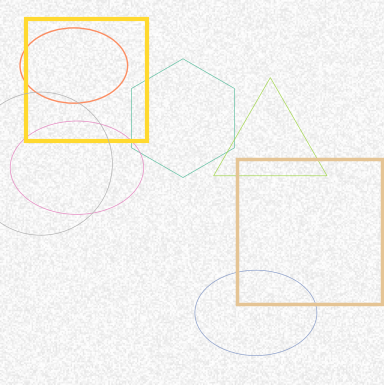[{"shape": "hexagon", "thickness": 0.5, "radius": 0.77, "center": [0.475, 0.693]}, {"shape": "oval", "thickness": 1, "radius": 0.7, "center": [0.192, 0.83]}, {"shape": "oval", "thickness": 0.5, "radius": 0.79, "center": [0.665, 0.187]}, {"shape": "oval", "thickness": 0.5, "radius": 0.87, "center": [0.2, 0.564]}, {"shape": "triangle", "thickness": 0.5, "radius": 0.85, "center": [0.702, 0.629]}, {"shape": "square", "thickness": 3, "radius": 0.79, "center": [0.224, 0.792]}, {"shape": "square", "thickness": 2.5, "radius": 0.94, "center": [0.805, 0.399]}, {"shape": "circle", "thickness": 0.5, "radius": 0.93, "center": [0.106, 0.575]}]